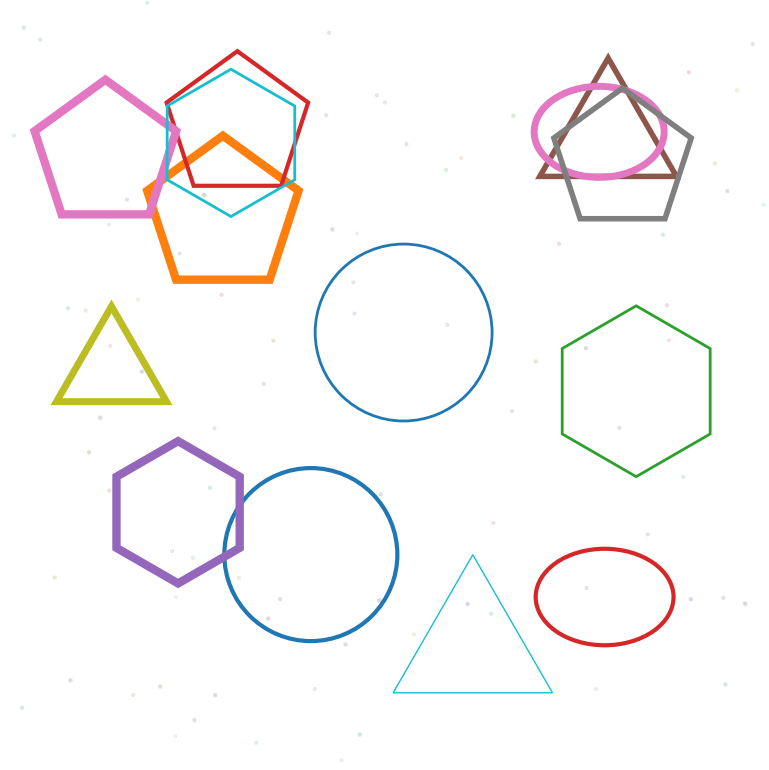[{"shape": "circle", "thickness": 1, "radius": 0.57, "center": [0.524, 0.568]}, {"shape": "circle", "thickness": 1.5, "radius": 0.56, "center": [0.404, 0.28]}, {"shape": "pentagon", "thickness": 3, "radius": 0.52, "center": [0.289, 0.72]}, {"shape": "hexagon", "thickness": 1, "radius": 0.55, "center": [0.826, 0.492]}, {"shape": "pentagon", "thickness": 1.5, "radius": 0.48, "center": [0.308, 0.837]}, {"shape": "oval", "thickness": 1.5, "radius": 0.45, "center": [0.785, 0.225]}, {"shape": "hexagon", "thickness": 3, "radius": 0.46, "center": [0.231, 0.335]}, {"shape": "triangle", "thickness": 2, "radius": 0.51, "center": [0.79, 0.822]}, {"shape": "pentagon", "thickness": 3, "radius": 0.48, "center": [0.137, 0.8]}, {"shape": "oval", "thickness": 2.5, "radius": 0.42, "center": [0.778, 0.829]}, {"shape": "pentagon", "thickness": 2, "radius": 0.47, "center": [0.809, 0.792]}, {"shape": "triangle", "thickness": 2.5, "radius": 0.41, "center": [0.145, 0.52]}, {"shape": "hexagon", "thickness": 1, "radius": 0.48, "center": [0.3, 0.814]}, {"shape": "triangle", "thickness": 0.5, "radius": 0.6, "center": [0.614, 0.16]}]